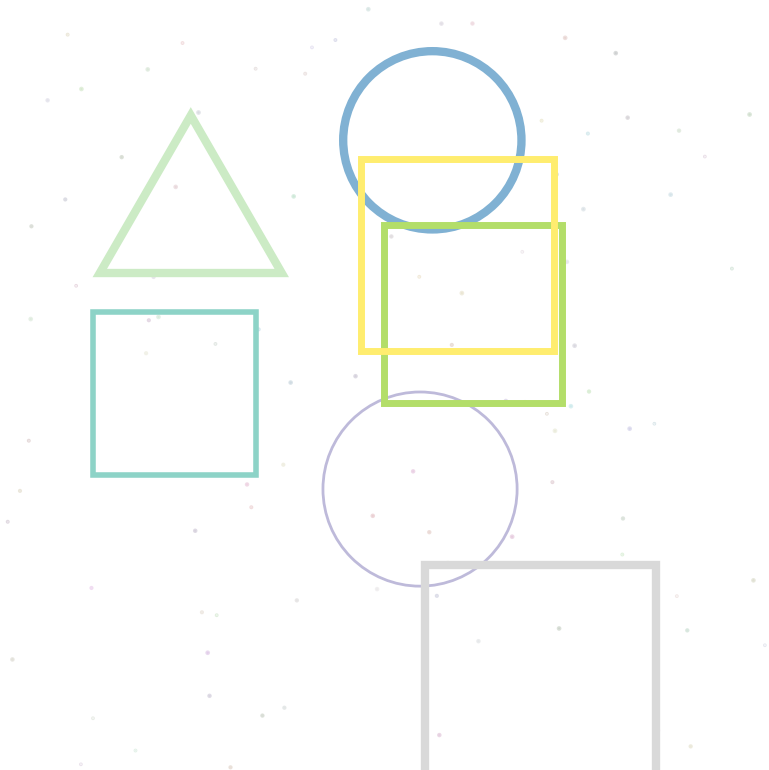[{"shape": "square", "thickness": 2, "radius": 0.53, "center": [0.227, 0.489]}, {"shape": "circle", "thickness": 1, "radius": 0.63, "center": [0.546, 0.365]}, {"shape": "circle", "thickness": 3, "radius": 0.58, "center": [0.561, 0.818]}, {"shape": "square", "thickness": 2.5, "radius": 0.58, "center": [0.615, 0.592]}, {"shape": "square", "thickness": 3, "radius": 0.75, "center": [0.702, 0.117]}, {"shape": "triangle", "thickness": 3, "radius": 0.68, "center": [0.248, 0.714]}, {"shape": "square", "thickness": 2.5, "radius": 0.63, "center": [0.594, 0.669]}]